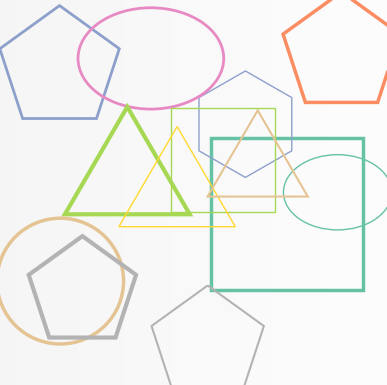[{"shape": "oval", "thickness": 1, "radius": 0.7, "center": [0.871, 0.501]}, {"shape": "square", "thickness": 2.5, "radius": 0.98, "center": [0.74, 0.444]}, {"shape": "pentagon", "thickness": 2.5, "radius": 0.79, "center": [0.881, 0.862]}, {"shape": "hexagon", "thickness": 1, "radius": 0.69, "center": [0.633, 0.677]}, {"shape": "pentagon", "thickness": 2, "radius": 0.81, "center": [0.154, 0.823]}, {"shape": "oval", "thickness": 2, "radius": 0.94, "center": [0.389, 0.848]}, {"shape": "square", "thickness": 1, "radius": 0.68, "center": [0.576, 0.585]}, {"shape": "triangle", "thickness": 3, "radius": 0.93, "center": [0.329, 0.536]}, {"shape": "triangle", "thickness": 1, "radius": 0.87, "center": [0.457, 0.498]}, {"shape": "circle", "thickness": 2.5, "radius": 0.82, "center": [0.156, 0.27]}, {"shape": "triangle", "thickness": 1.5, "radius": 0.75, "center": [0.665, 0.564]}, {"shape": "pentagon", "thickness": 3, "radius": 0.73, "center": [0.213, 0.241]}, {"shape": "pentagon", "thickness": 1.5, "radius": 0.76, "center": [0.536, 0.106]}]